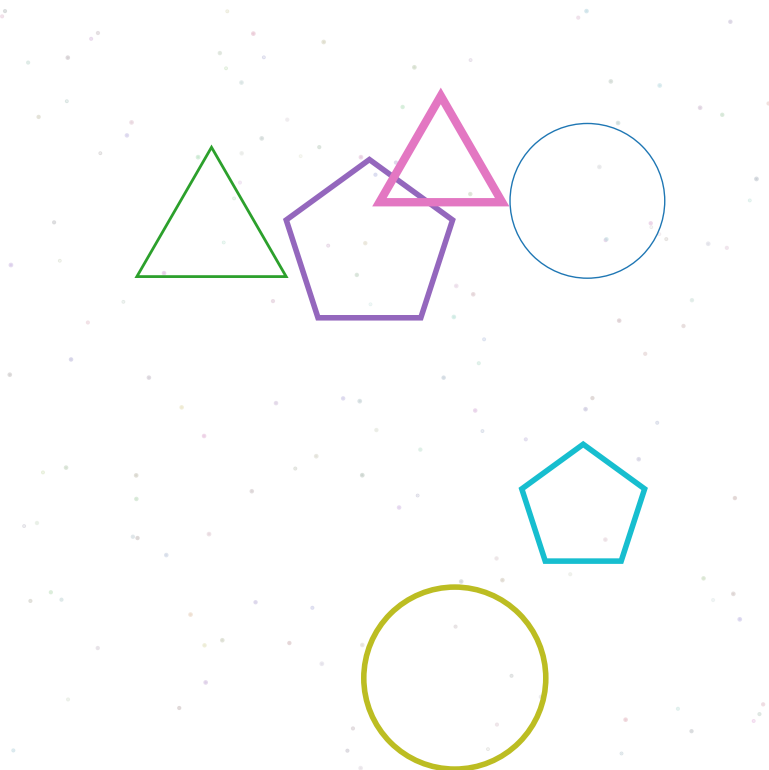[{"shape": "circle", "thickness": 0.5, "radius": 0.5, "center": [0.763, 0.739]}, {"shape": "triangle", "thickness": 1, "radius": 0.56, "center": [0.275, 0.697]}, {"shape": "pentagon", "thickness": 2, "radius": 0.57, "center": [0.48, 0.679]}, {"shape": "triangle", "thickness": 3, "radius": 0.46, "center": [0.572, 0.783]}, {"shape": "circle", "thickness": 2, "radius": 0.59, "center": [0.591, 0.119]}, {"shape": "pentagon", "thickness": 2, "radius": 0.42, "center": [0.757, 0.339]}]